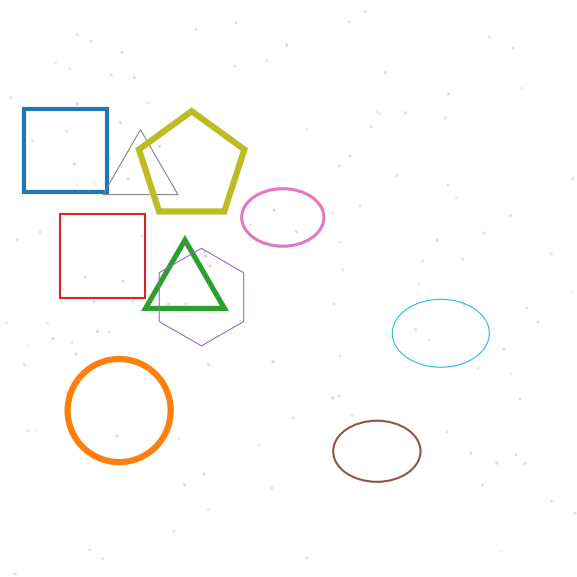[{"shape": "square", "thickness": 2, "radius": 0.36, "center": [0.113, 0.738]}, {"shape": "circle", "thickness": 3, "radius": 0.45, "center": [0.206, 0.288]}, {"shape": "triangle", "thickness": 2.5, "radius": 0.39, "center": [0.32, 0.505]}, {"shape": "square", "thickness": 1, "radius": 0.37, "center": [0.177, 0.556]}, {"shape": "hexagon", "thickness": 0.5, "radius": 0.42, "center": [0.349, 0.485]}, {"shape": "oval", "thickness": 1, "radius": 0.38, "center": [0.653, 0.218]}, {"shape": "oval", "thickness": 1.5, "radius": 0.36, "center": [0.49, 0.623]}, {"shape": "triangle", "thickness": 0.5, "radius": 0.37, "center": [0.243, 0.7]}, {"shape": "pentagon", "thickness": 3, "radius": 0.48, "center": [0.332, 0.711]}, {"shape": "oval", "thickness": 0.5, "radius": 0.42, "center": [0.763, 0.422]}]